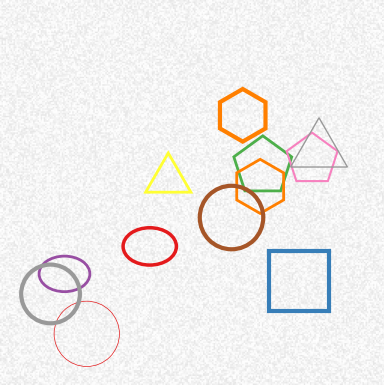[{"shape": "circle", "thickness": 0.5, "radius": 0.42, "center": [0.225, 0.133]}, {"shape": "oval", "thickness": 2.5, "radius": 0.35, "center": [0.389, 0.36]}, {"shape": "square", "thickness": 3, "radius": 0.39, "center": [0.776, 0.27]}, {"shape": "pentagon", "thickness": 2, "radius": 0.4, "center": [0.683, 0.568]}, {"shape": "oval", "thickness": 2, "radius": 0.33, "center": [0.167, 0.289]}, {"shape": "hexagon", "thickness": 3, "radius": 0.34, "center": [0.63, 0.701]}, {"shape": "hexagon", "thickness": 2, "radius": 0.35, "center": [0.676, 0.516]}, {"shape": "triangle", "thickness": 2, "radius": 0.34, "center": [0.437, 0.535]}, {"shape": "circle", "thickness": 3, "radius": 0.41, "center": [0.601, 0.435]}, {"shape": "pentagon", "thickness": 1.5, "radius": 0.35, "center": [0.811, 0.586]}, {"shape": "triangle", "thickness": 1, "radius": 0.43, "center": [0.829, 0.609]}, {"shape": "circle", "thickness": 3, "radius": 0.38, "center": [0.131, 0.236]}]